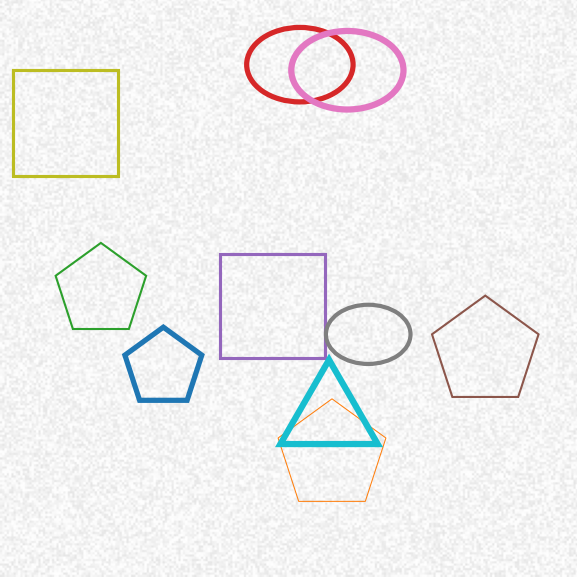[{"shape": "pentagon", "thickness": 2.5, "radius": 0.35, "center": [0.283, 0.363]}, {"shape": "pentagon", "thickness": 0.5, "radius": 0.49, "center": [0.575, 0.21]}, {"shape": "pentagon", "thickness": 1, "radius": 0.41, "center": [0.175, 0.496]}, {"shape": "oval", "thickness": 2.5, "radius": 0.46, "center": [0.519, 0.887]}, {"shape": "square", "thickness": 1.5, "radius": 0.45, "center": [0.472, 0.469]}, {"shape": "pentagon", "thickness": 1, "radius": 0.49, "center": [0.84, 0.39]}, {"shape": "oval", "thickness": 3, "radius": 0.49, "center": [0.602, 0.878]}, {"shape": "oval", "thickness": 2, "radius": 0.37, "center": [0.638, 0.42]}, {"shape": "square", "thickness": 1.5, "radius": 0.46, "center": [0.113, 0.786]}, {"shape": "triangle", "thickness": 3, "radius": 0.49, "center": [0.57, 0.279]}]